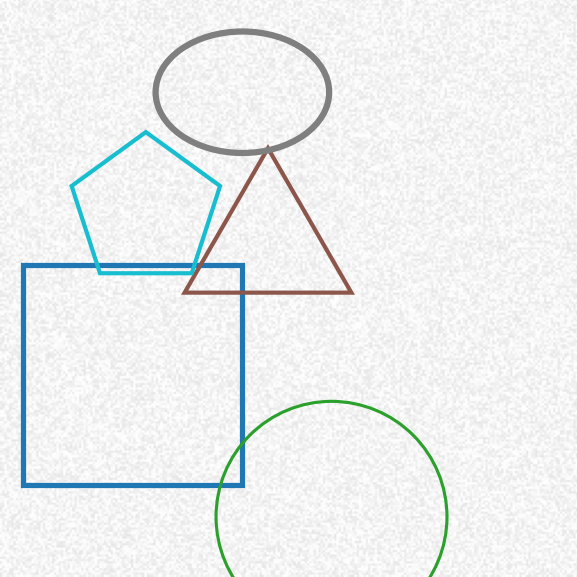[{"shape": "square", "thickness": 2.5, "radius": 0.95, "center": [0.229, 0.349]}, {"shape": "circle", "thickness": 1.5, "radius": 1.0, "center": [0.574, 0.104]}, {"shape": "triangle", "thickness": 2, "radius": 0.83, "center": [0.464, 0.576]}, {"shape": "oval", "thickness": 3, "radius": 0.75, "center": [0.42, 0.839]}, {"shape": "pentagon", "thickness": 2, "radius": 0.68, "center": [0.253, 0.635]}]